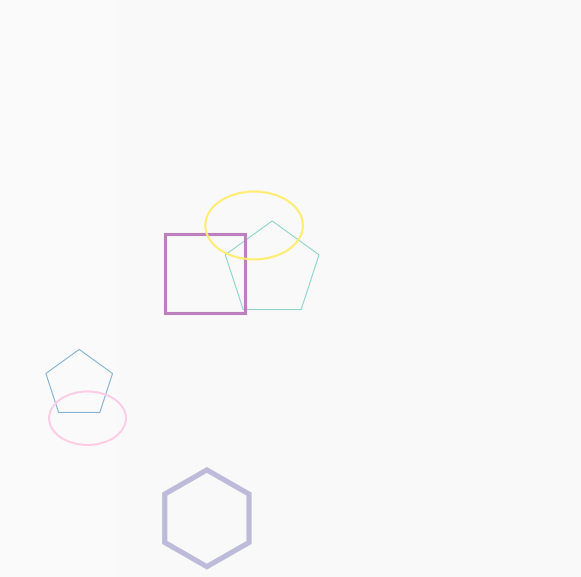[{"shape": "pentagon", "thickness": 0.5, "radius": 0.42, "center": [0.468, 0.532]}, {"shape": "hexagon", "thickness": 2.5, "radius": 0.42, "center": [0.356, 0.102]}, {"shape": "pentagon", "thickness": 0.5, "radius": 0.3, "center": [0.136, 0.334]}, {"shape": "oval", "thickness": 1, "radius": 0.33, "center": [0.151, 0.275]}, {"shape": "square", "thickness": 1.5, "radius": 0.35, "center": [0.353, 0.526]}, {"shape": "oval", "thickness": 1, "radius": 0.42, "center": [0.437, 0.609]}]